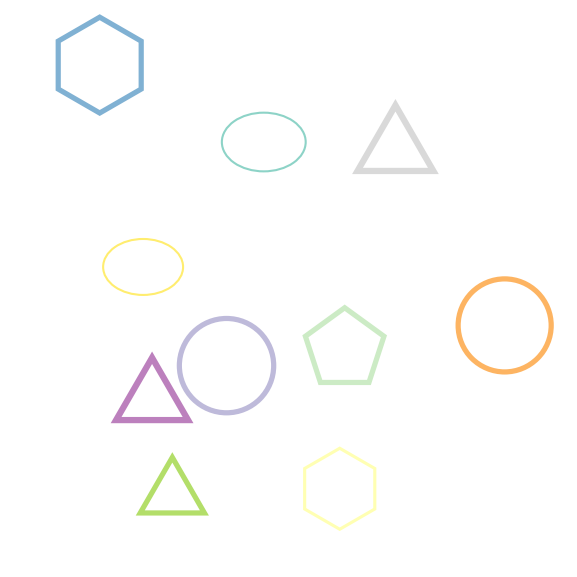[{"shape": "oval", "thickness": 1, "radius": 0.36, "center": [0.457, 0.753]}, {"shape": "hexagon", "thickness": 1.5, "radius": 0.35, "center": [0.588, 0.153]}, {"shape": "circle", "thickness": 2.5, "radius": 0.41, "center": [0.392, 0.366]}, {"shape": "hexagon", "thickness": 2.5, "radius": 0.41, "center": [0.173, 0.886]}, {"shape": "circle", "thickness": 2.5, "radius": 0.4, "center": [0.874, 0.436]}, {"shape": "triangle", "thickness": 2.5, "radius": 0.32, "center": [0.298, 0.143]}, {"shape": "triangle", "thickness": 3, "radius": 0.38, "center": [0.685, 0.741]}, {"shape": "triangle", "thickness": 3, "radius": 0.36, "center": [0.263, 0.308]}, {"shape": "pentagon", "thickness": 2.5, "radius": 0.36, "center": [0.597, 0.395]}, {"shape": "oval", "thickness": 1, "radius": 0.35, "center": [0.248, 0.537]}]